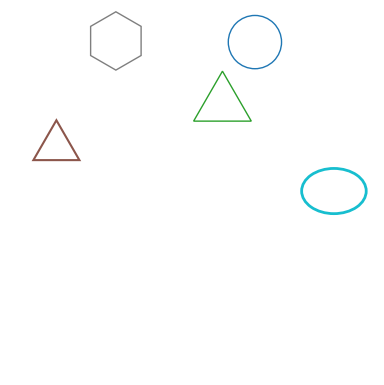[{"shape": "circle", "thickness": 1, "radius": 0.35, "center": [0.662, 0.891]}, {"shape": "triangle", "thickness": 1, "radius": 0.43, "center": [0.578, 0.729]}, {"shape": "triangle", "thickness": 1.5, "radius": 0.35, "center": [0.146, 0.619]}, {"shape": "hexagon", "thickness": 1, "radius": 0.38, "center": [0.301, 0.894]}, {"shape": "oval", "thickness": 2, "radius": 0.42, "center": [0.867, 0.504]}]